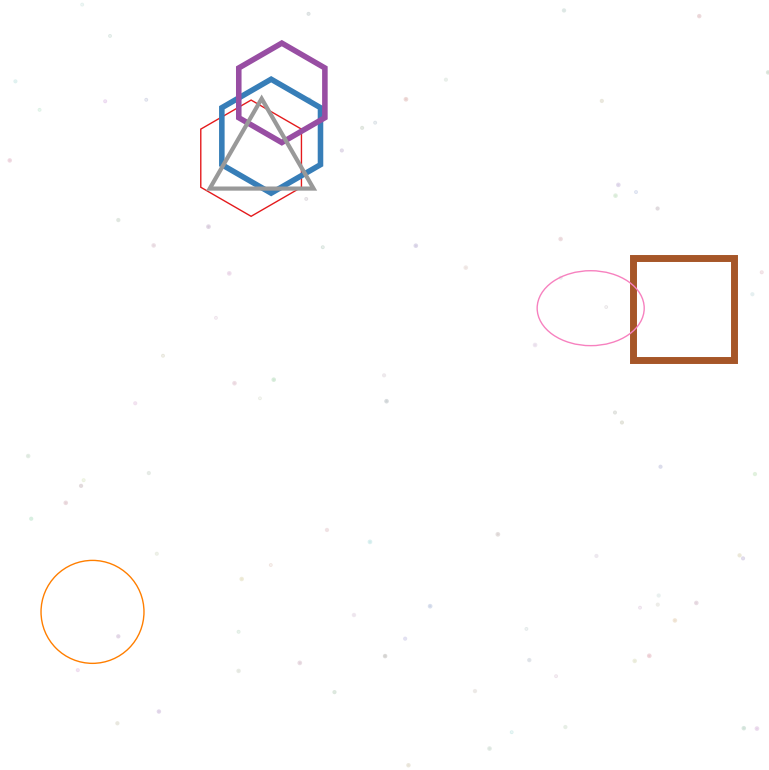[{"shape": "hexagon", "thickness": 0.5, "radius": 0.38, "center": [0.326, 0.795]}, {"shape": "hexagon", "thickness": 2, "radius": 0.37, "center": [0.352, 0.823]}, {"shape": "hexagon", "thickness": 2, "radius": 0.32, "center": [0.366, 0.879]}, {"shape": "circle", "thickness": 0.5, "radius": 0.33, "center": [0.12, 0.205]}, {"shape": "square", "thickness": 2.5, "radius": 0.33, "center": [0.887, 0.599]}, {"shape": "oval", "thickness": 0.5, "radius": 0.35, "center": [0.767, 0.6]}, {"shape": "triangle", "thickness": 1.5, "radius": 0.39, "center": [0.34, 0.794]}]